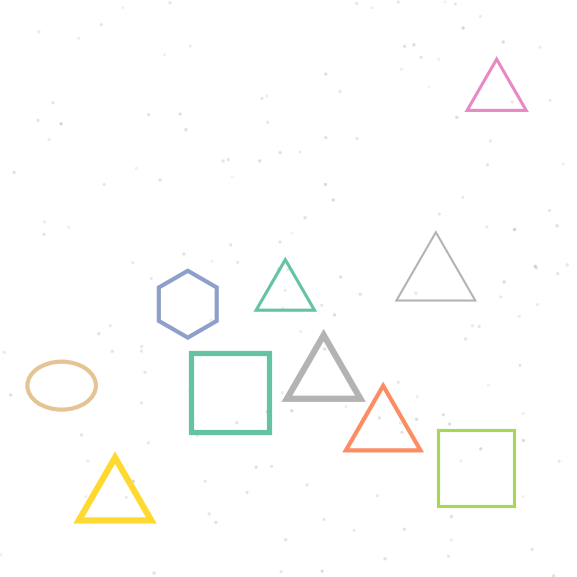[{"shape": "triangle", "thickness": 1.5, "radius": 0.29, "center": [0.494, 0.491]}, {"shape": "square", "thickness": 2.5, "radius": 0.34, "center": [0.399, 0.319]}, {"shape": "triangle", "thickness": 2, "radius": 0.37, "center": [0.663, 0.257]}, {"shape": "hexagon", "thickness": 2, "radius": 0.29, "center": [0.325, 0.472]}, {"shape": "triangle", "thickness": 1.5, "radius": 0.3, "center": [0.86, 0.837]}, {"shape": "square", "thickness": 1.5, "radius": 0.33, "center": [0.824, 0.189]}, {"shape": "triangle", "thickness": 3, "radius": 0.36, "center": [0.199, 0.134]}, {"shape": "oval", "thickness": 2, "radius": 0.3, "center": [0.107, 0.331]}, {"shape": "triangle", "thickness": 3, "radius": 0.37, "center": [0.56, 0.345]}, {"shape": "triangle", "thickness": 1, "radius": 0.39, "center": [0.755, 0.518]}]